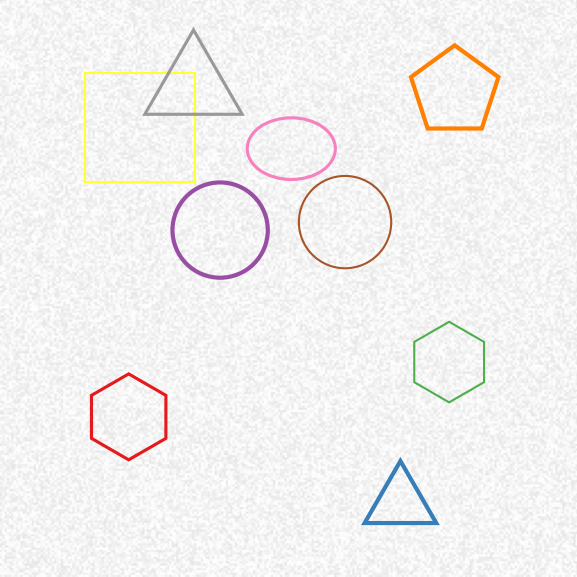[{"shape": "hexagon", "thickness": 1.5, "radius": 0.37, "center": [0.223, 0.277]}, {"shape": "triangle", "thickness": 2, "radius": 0.36, "center": [0.693, 0.129]}, {"shape": "hexagon", "thickness": 1, "radius": 0.35, "center": [0.778, 0.372]}, {"shape": "circle", "thickness": 2, "radius": 0.41, "center": [0.381, 0.601]}, {"shape": "pentagon", "thickness": 2, "radius": 0.4, "center": [0.787, 0.841]}, {"shape": "square", "thickness": 1, "radius": 0.47, "center": [0.242, 0.778]}, {"shape": "circle", "thickness": 1, "radius": 0.4, "center": [0.598, 0.615]}, {"shape": "oval", "thickness": 1.5, "radius": 0.38, "center": [0.504, 0.742]}, {"shape": "triangle", "thickness": 1.5, "radius": 0.49, "center": [0.335, 0.85]}]